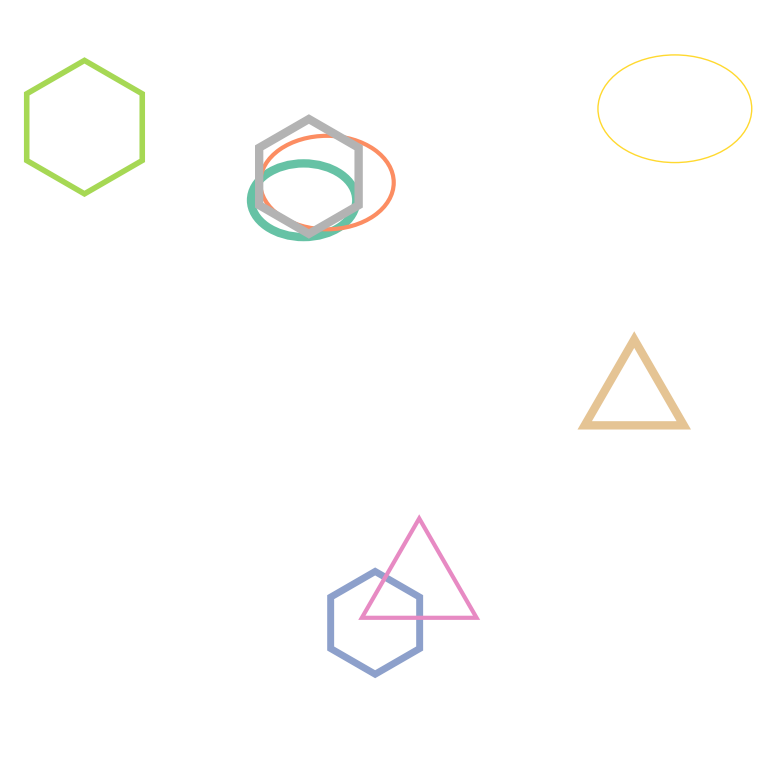[{"shape": "oval", "thickness": 3, "radius": 0.34, "center": [0.394, 0.74]}, {"shape": "oval", "thickness": 1.5, "radius": 0.43, "center": [0.425, 0.763]}, {"shape": "hexagon", "thickness": 2.5, "radius": 0.33, "center": [0.487, 0.191]}, {"shape": "triangle", "thickness": 1.5, "radius": 0.43, "center": [0.544, 0.241]}, {"shape": "hexagon", "thickness": 2, "radius": 0.43, "center": [0.11, 0.835]}, {"shape": "oval", "thickness": 0.5, "radius": 0.5, "center": [0.876, 0.859]}, {"shape": "triangle", "thickness": 3, "radius": 0.37, "center": [0.824, 0.485]}, {"shape": "hexagon", "thickness": 3, "radius": 0.37, "center": [0.401, 0.771]}]